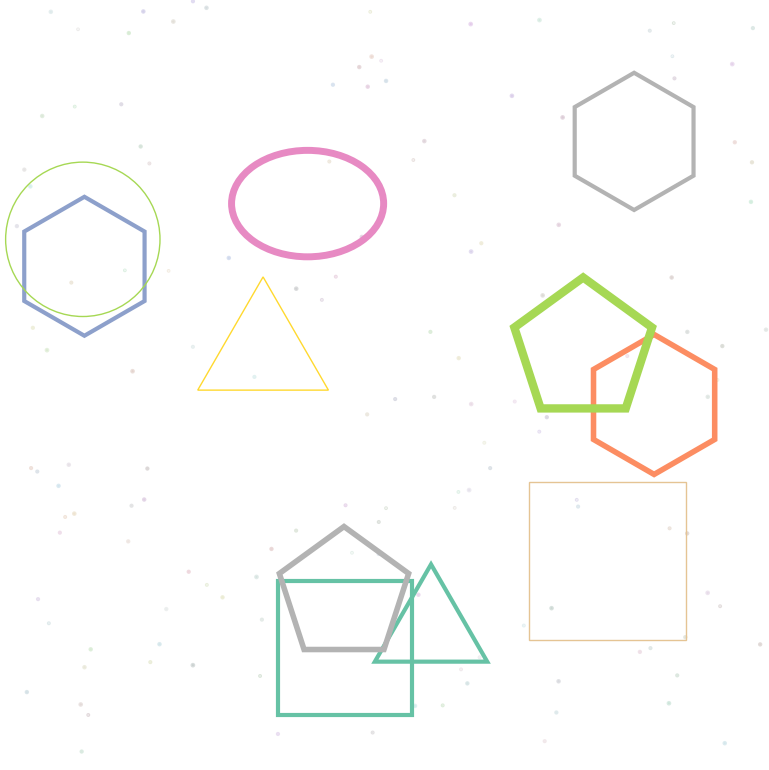[{"shape": "triangle", "thickness": 1.5, "radius": 0.42, "center": [0.56, 0.183]}, {"shape": "square", "thickness": 1.5, "radius": 0.44, "center": [0.448, 0.158]}, {"shape": "hexagon", "thickness": 2, "radius": 0.45, "center": [0.849, 0.475]}, {"shape": "hexagon", "thickness": 1.5, "radius": 0.45, "center": [0.11, 0.654]}, {"shape": "oval", "thickness": 2.5, "radius": 0.49, "center": [0.399, 0.736]}, {"shape": "pentagon", "thickness": 3, "radius": 0.47, "center": [0.757, 0.546]}, {"shape": "circle", "thickness": 0.5, "radius": 0.5, "center": [0.108, 0.689]}, {"shape": "triangle", "thickness": 0.5, "radius": 0.49, "center": [0.342, 0.542]}, {"shape": "square", "thickness": 0.5, "radius": 0.51, "center": [0.789, 0.271]}, {"shape": "pentagon", "thickness": 2, "radius": 0.44, "center": [0.447, 0.228]}, {"shape": "hexagon", "thickness": 1.5, "radius": 0.45, "center": [0.824, 0.816]}]